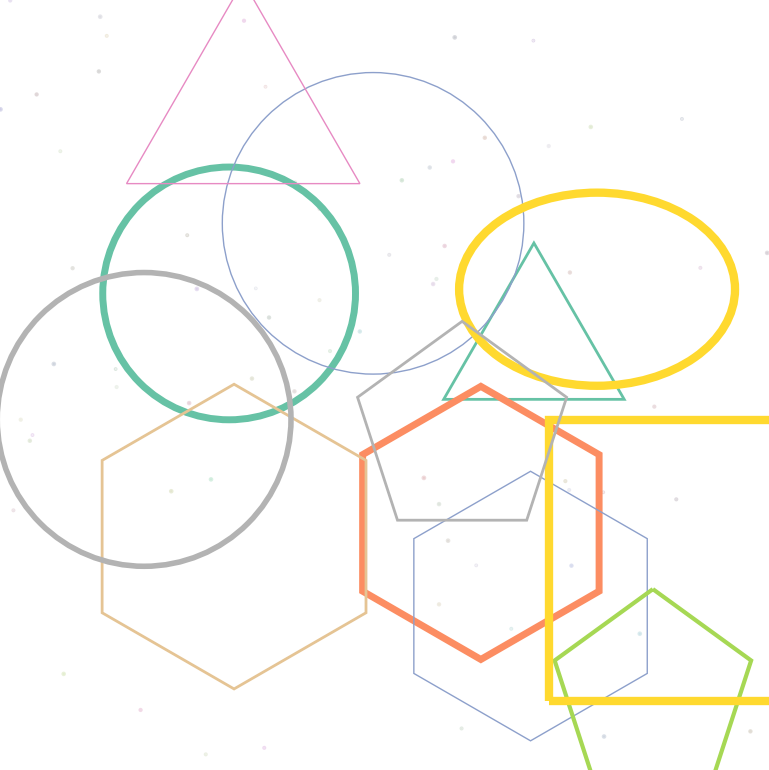[{"shape": "circle", "thickness": 2.5, "radius": 0.82, "center": [0.298, 0.619]}, {"shape": "triangle", "thickness": 1, "radius": 0.68, "center": [0.693, 0.549]}, {"shape": "hexagon", "thickness": 2.5, "radius": 0.89, "center": [0.624, 0.321]}, {"shape": "hexagon", "thickness": 0.5, "radius": 0.88, "center": [0.689, 0.213]}, {"shape": "circle", "thickness": 0.5, "radius": 0.98, "center": [0.485, 0.71]}, {"shape": "triangle", "thickness": 0.5, "radius": 0.87, "center": [0.316, 0.849]}, {"shape": "pentagon", "thickness": 1.5, "radius": 0.67, "center": [0.848, 0.101]}, {"shape": "oval", "thickness": 3, "radius": 0.9, "center": [0.775, 0.624]}, {"shape": "square", "thickness": 3, "radius": 0.91, "center": [0.896, 0.272]}, {"shape": "hexagon", "thickness": 1, "radius": 0.99, "center": [0.304, 0.303]}, {"shape": "circle", "thickness": 2, "radius": 0.95, "center": [0.187, 0.455]}, {"shape": "pentagon", "thickness": 1, "radius": 0.71, "center": [0.6, 0.44]}]